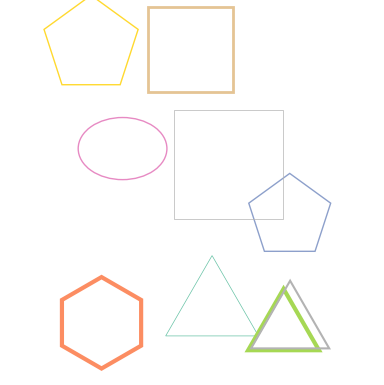[{"shape": "triangle", "thickness": 0.5, "radius": 0.7, "center": [0.551, 0.197]}, {"shape": "hexagon", "thickness": 3, "radius": 0.59, "center": [0.264, 0.162]}, {"shape": "pentagon", "thickness": 1, "radius": 0.56, "center": [0.753, 0.438]}, {"shape": "oval", "thickness": 1, "radius": 0.58, "center": [0.318, 0.614]}, {"shape": "triangle", "thickness": 3, "radius": 0.53, "center": [0.737, 0.143]}, {"shape": "pentagon", "thickness": 1, "radius": 0.64, "center": [0.237, 0.884]}, {"shape": "square", "thickness": 2, "radius": 0.55, "center": [0.496, 0.872]}, {"shape": "square", "thickness": 0.5, "radius": 0.71, "center": [0.594, 0.572]}, {"shape": "triangle", "thickness": 1.5, "radius": 0.59, "center": [0.754, 0.154]}]